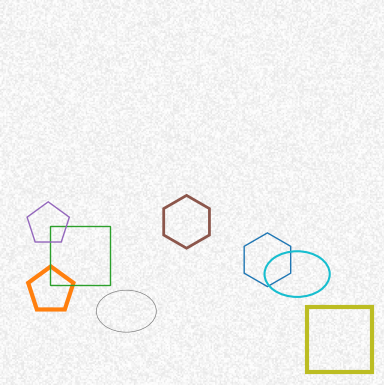[{"shape": "hexagon", "thickness": 1, "radius": 0.35, "center": [0.695, 0.325]}, {"shape": "pentagon", "thickness": 3, "radius": 0.31, "center": [0.132, 0.246]}, {"shape": "square", "thickness": 1, "radius": 0.39, "center": [0.208, 0.336]}, {"shape": "pentagon", "thickness": 1, "radius": 0.29, "center": [0.125, 0.418]}, {"shape": "hexagon", "thickness": 2, "radius": 0.34, "center": [0.485, 0.424]}, {"shape": "oval", "thickness": 0.5, "radius": 0.39, "center": [0.328, 0.192]}, {"shape": "square", "thickness": 3, "radius": 0.43, "center": [0.881, 0.119]}, {"shape": "oval", "thickness": 1.5, "radius": 0.42, "center": [0.772, 0.288]}]